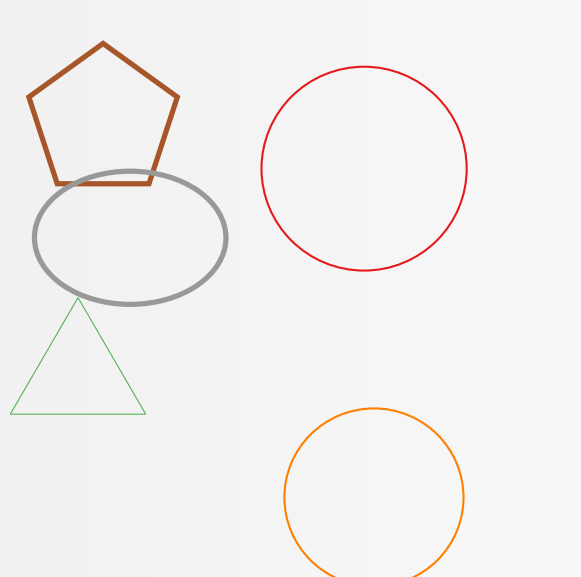[{"shape": "circle", "thickness": 1, "radius": 0.88, "center": [0.626, 0.707]}, {"shape": "triangle", "thickness": 0.5, "radius": 0.67, "center": [0.134, 0.349]}, {"shape": "circle", "thickness": 1, "radius": 0.77, "center": [0.643, 0.138]}, {"shape": "pentagon", "thickness": 2.5, "radius": 0.67, "center": [0.177, 0.79]}, {"shape": "oval", "thickness": 2.5, "radius": 0.82, "center": [0.224, 0.587]}]